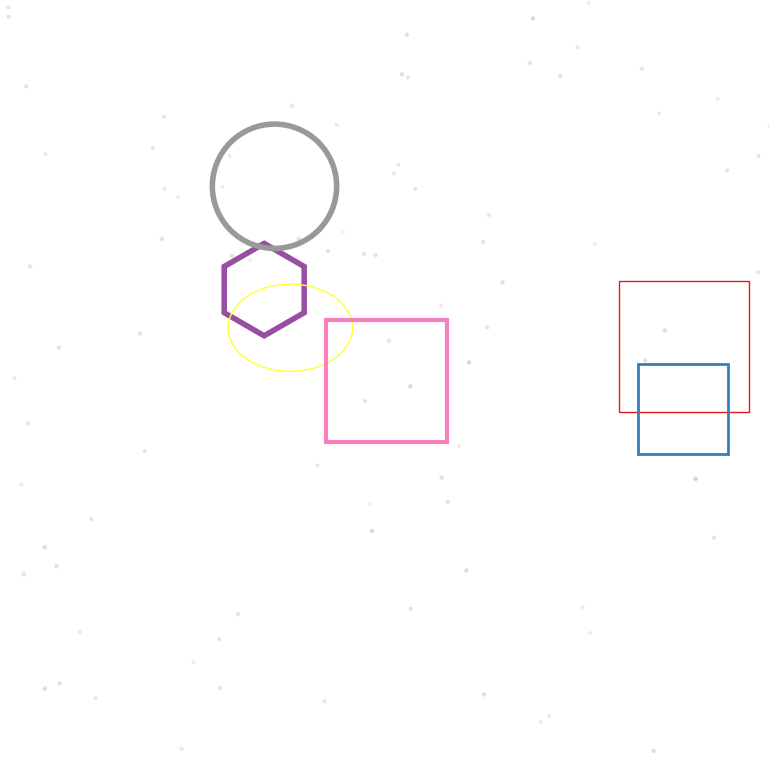[{"shape": "square", "thickness": 0.5, "radius": 0.42, "center": [0.889, 0.55]}, {"shape": "square", "thickness": 1, "radius": 0.29, "center": [0.887, 0.468]}, {"shape": "hexagon", "thickness": 2, "radius": 0.3, "center": [0.343, 0.624]}, {"shape": "oval", "thickness": 0.5, "radius": 0.4, "center": [0.377, 0.574]}, {"shape": "square", "thickness": 1.5, "radius": 0.4, "center": [0.502, 0.506]}, {"shape": "circle", "thickness": 2, "radius": 0.4, "center": [0.357, 0.758]}]